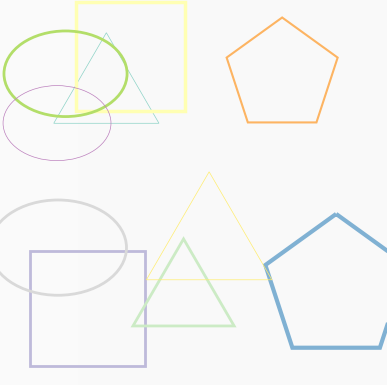[{"shape": "triangle", "thickness": 0.5, "radius": 0.78, "center": [0.274, 0.758]}, {"shape": "square", "thickness": 2.5, "radius": 0.71, "center": [0.337, 0.852]}, {"shape": "square", "thickness": 2, "radius": 0.74, "center": [0.226, 0.199]}, {"shape": "pentagon", "thickness": 3, "radius": 0.96, "center": [0.867, 0.252]}, {"shape": "pentagon", "thickness": 1.5, "radius": 0.75, "center": [0.728, 0.804]}, {"shape": "oval", "thickness": 2, "radius": 0.79, "center": [0.169, 0.808]}, {"shape": "oval", "thickness": 2, "radius": 0.88, "center": [0.15, 0.357]}, {"shape": "oval", "thickness": 0.5, "radius": 0.7, "center": [0.147, 0.68]}, {"shape": "triangle", "thickness": 2, "radius": 0.75, "center": [0.474, 0.229]}, {"shape": "triangle", "thickness": 0.5, "radius": 0.93, "center": [0.54, 0.367]}]